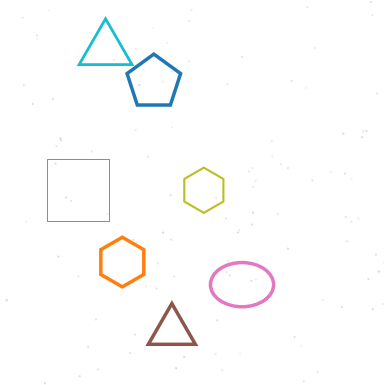[{"shape": "pentagon", "thickness": 2.5, "radius": 0.37, "center": [0.4, 0.786]}, {"shape": "hexagon", "thickness": 2.5, "radius": 0.32, "center": [0.318, 0.319]}, {"shape": "square", "thickness": 0.5, "radius": 0.4, "center": [0.203, 0.507]}, {"shape": "triangle", "thickness": 2.5, "radius": 0.35, "center": [0.446, 0.141]}, {"shape": "oval", "thickness": 2.5, "radius": 0.41, "center": [0.629, 0.261]}, {"shape": "hexagon", "thickness": 1.5, "radius": 0.29, "center": [0.529, 0.506]}, {"shape": "triangle", "thickness": 2, "radius": 0.4, "center": [0.274, 0.872]}]